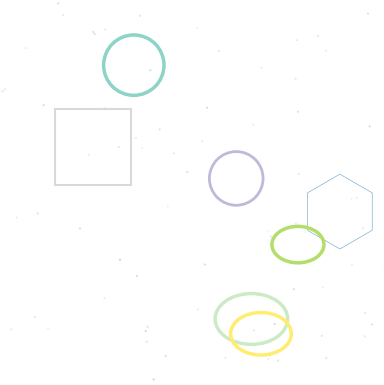[{"shape": "circle", "thickness": 2.5, "radius": 0.39, "center": [0.348, 0.831]}, {"shape": "circle", "thickness": 2, "radius": 0.35, "center": [0.614, 0.537]}, {"shape": "hexagon", "thickness": 0.5, "radius": 0.49, "center": [0.883, 0.45]}, {"shape": "oval", "thickness": 2.5, "radius": 0.34, "center": [0.774, 0.365]}, {"shape": "square", "thickness": 1.5, "radius": 0.49, "center": [0.241, 0.618]}, {"shape": "oval", "thickness": 2.5, "radius": 0.47, "center": [0.653, 0.172]}, {"shape": "oval", "thickness": 2.5, "radius": 0.39, "center": [0.678, 0.133]}]